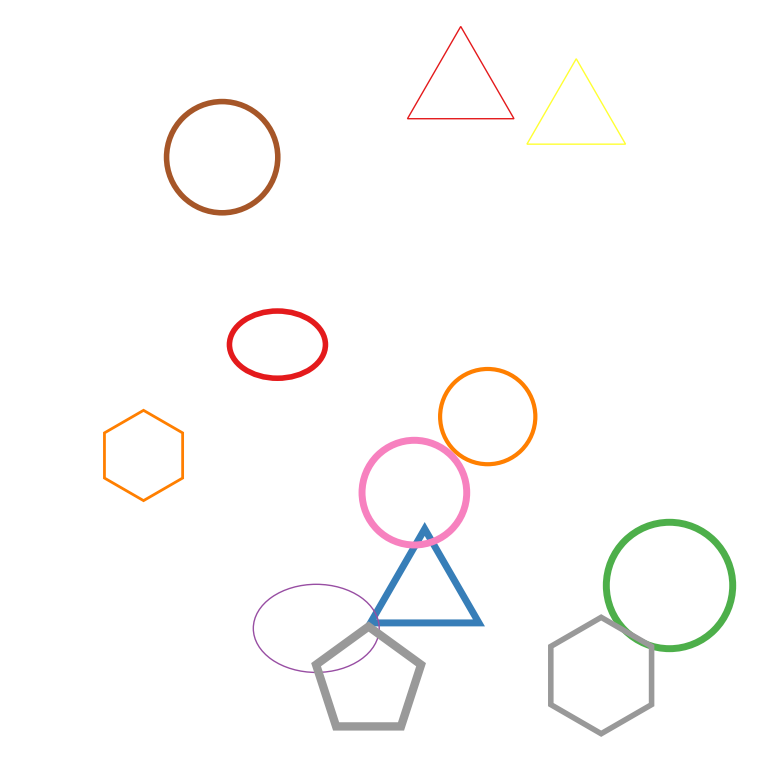[{"shape": "triangle", "thickness": 0.5, "radius": 0.4, "center": [0.598, 0.886]}, {"shape": "oval", "thickness": 2, "radius": 0.31, "center": [0.36, 0.552]}, {"shape": "triangle", "thickness": 2.5, "radius": 0.41, "center": [0.552, 0.232]}, {"shape": "circle", "thickness": 2.5, "radius": 0.41, "center": [0.869, 0.24]}, {"shape": "oval", "thickness": 0.5, "radius": 0.41, "center": [0.411, 0.184]}, {"shape": "circle", "thickness": 1.5, "radius": 0.31, "center": [0.633, 0.459]}, {"shape": "hexagon", "thickness": 1, "radius": 0.29, "center": [0.186, 0.408]}, {"shape": "triangle", "thickness": 0.5, "radius": 0.37, "center": [0.748, 0.85]}, {"shape": "circle", "thickness": 2, "radius": 0.36, "center": [0.289, 0.796]}, {"shape": "circle", "thickness": 2.5, "radius": 0.34, "center": [0.538, 0.36]}, {"shape": "pentagon", "thickness": 3, "radius": 0.36, "center": [0.479, 0.115]}, {"shape": "hexagon", "thickness": 2, "radius": 0.38, "center": [0.781, 0.123]}]